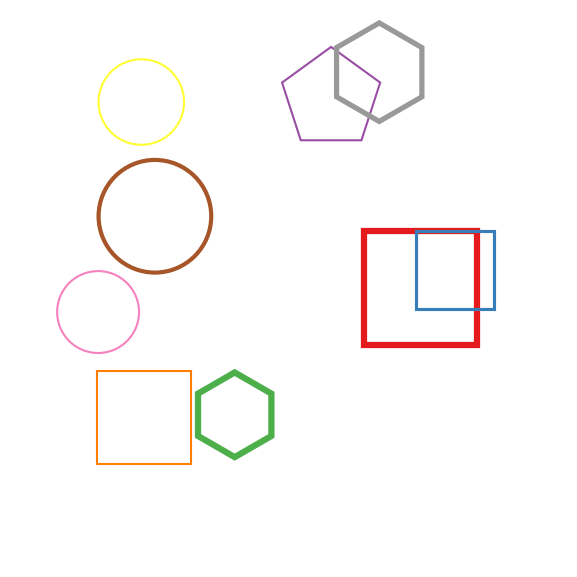[{"shape": "square", "thickness": 3, "radius": 0.49, "center": [0.728, 0.501]}, {"shape": "square", "thickness": 1.5, "radius": 0.34, "center": [0.787, 0.532]}, {"shape": "hexagon", "thickness": 3, "radius": 0.37, "center": [0.406, 0.281]}, {"shape": "pentagon", "thickness": 1, "radius": 0.45, "center": [0.573, 0.829]}, {"shape": "square", "thickness": 1, "radius": 0.4, "center": [0.249, 0.277]}, {"shape": "circle", "thickness": 1, "radius": 0.37, "center": [0.245, 0.822]}, {"shape": "circle", "thickness": 2, "radius": 0.49, "center": [0.268, 0.625]}, {"shape": "circle", "thickness": 1, "radius": 0.35, "center": [0.17, 0.459]}, {"shape": "hexagon", "thickness": 2.5, "radius": 0.43, "center": [0.657, 0.874]}]